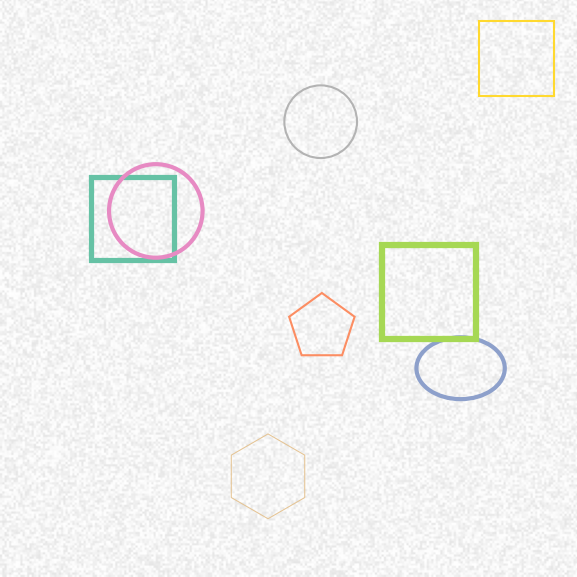[{"shape": "square", "thickness": 2.5, "radius": 0.36, "center": [0.23, 0.621]}, {"shape": "pentagon", "thickness": 1, "radius": 0.3, "center": [0.557, 0.432]}, {"shape": "oval", "thickness": 2, "radius": 0.38, "center": [0.798, 0.361]}, {"shape": "circle", "thickness": 2, "radius": 0.4, "center": [0.27, 0.634]}, {"shape": "square", "thickness": 3, "radius": 0.41, "center": [0.743, 0.494]}, {"shape": "square", "thickness": 1, "radius": 0.32, "center": [0.894, 0.898]}, {"shape": "hexagon", "thickness": 0.5, "radius": 0.37, "center": [0.464, 0.174]}, {"shape": "circle", "thickness": 1, "radius": 0.31, "center": [0.555, 0.788]}]